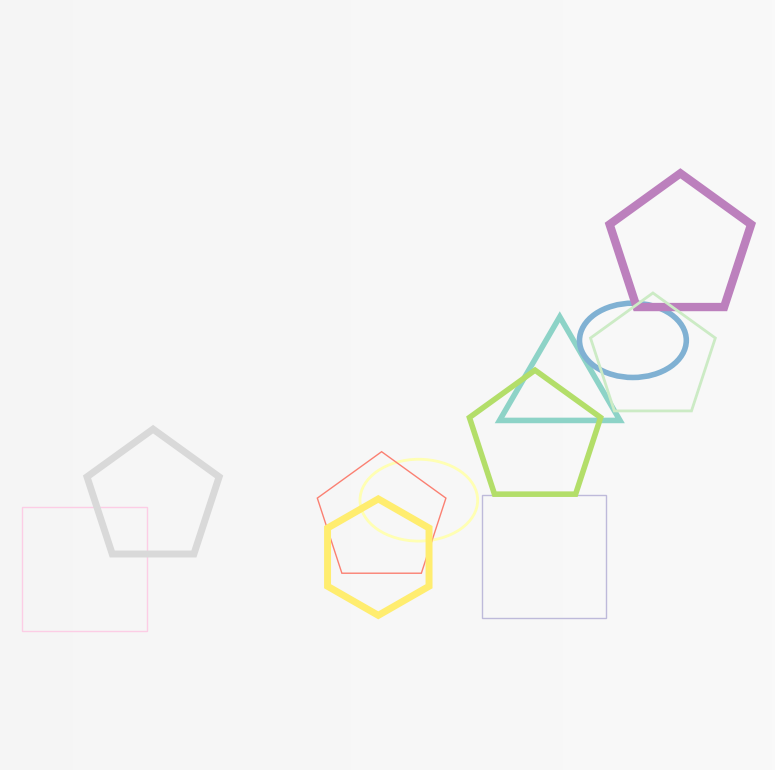[{"shape": "triangle", "thickness": 2, "radius": 0.45, "center": [0.722, 0.499]}, {"shape": "oval", "thickness": 1, "radius": 0.38, "center": [0.54, 0.35]}, {"shape": "square", "thickness": 0.5, "radius": 0.4, "center": [0.702, 0.277]}, {"shape": "pentagon", "thickness": 0.5, "radius": 0.44, "center": [0.492, 0.326]}, {"shape": "oval", "thickness": 2, "radius": 0.34, "center": [0.817, 0.558]}, {"shape": "pentagon", "thickness": 2, "radius": 0.45, "center": [0.69, 0.43]}, {"shape": "square", "thickness": 0.5, "radius": 0.4, "center": [0.109, 0.261]}, {"shape": "pentagon", "thickness": 2.5, "radius": 0.45, "center": [0.198, 0.353]}, {"shape": "pentagon", "thickness": 3, "radius": 0.48, "center": [0.878, 0.679]}, {"shape": "pentagon", "thickness": 1, "radius": 0.42, "center": [0.842, 0.535]}, {"shape": "hexagon", "thickness": 2.5, "radius": 0.38, "center": [0.488, 0.276]}]